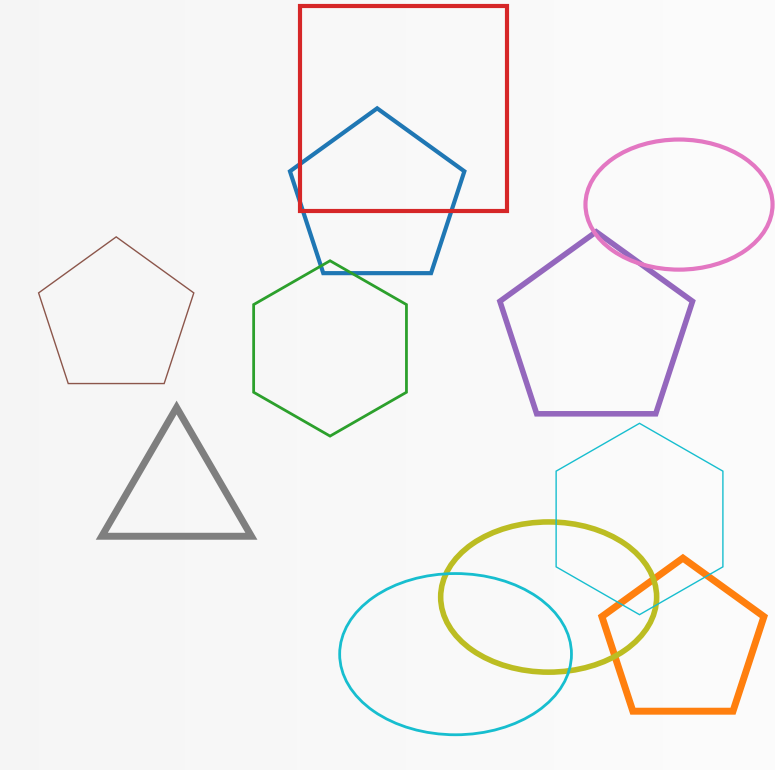[{"shape": "pentagon", "thickness": 1.5, "radius": 0.59, "center": [0.487, 0.741]}, {"shape": "pentagon", "thickness": 2.5, "radius": 0.55, "center": [0.881, 0.165]}, {"shape": "hexagon", "thickness": 1, "radius": 0.57, "center": [0.426, 0.547]}, {"shape": "square", "thickness": 1.5, "radius": 0.67, "center": [0.521, 0.859]}, {"shape": "pentagon", "thickness": 2, "radius": 0.65, "center": [0.769, 0.568]}, {"shape": "pentagon", "thickness": 0.5, "radius": 0.53, "center": [0.15, 0.587]}, {"shape": "oval", "thickness": 1.5, "radius": 0.6, "center": [0.876, 0.734]}, {"shape": "triangle", "thickness": 2.5, "radius": 0.56, "center": [0.228, 0.359]}, {"shape": "oval", "thickness": 2, "radius": 0.7, "center": [0.708, 0.225]}, {"shape": "oval", "thickness": 1, "radius": 0.75, "center": [0.588, 0.15]}, {"shape": "hexagon", "thickness": 0.5, "radius": 0.62, "center": [0.825, 0.326]}]